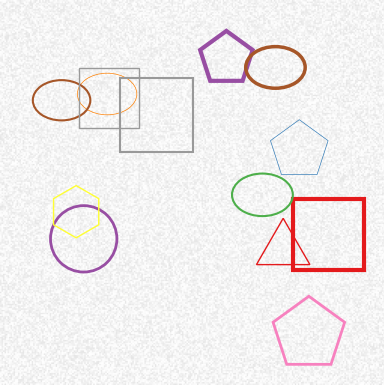[{"shape": "square", "thickness": 3, "radius": 0.46, "center": [0.853, 0.39]}, {"shape": "triangle", "thickness": 1, "radius": 0.4, "center": [0.736, 0.353]}, {"shape": "pentagon", "thickness": 0.5, "radius": 0.39, "center": [0.777, 0.61]}, {"shape": "oval", "thickness": 1.5, "radius": 0.39, "center": [0.682, 0.494]}, {"shape": "pentagon", "thickness": 3, "radius": 0.36, "center": [0.588, 0.848]}, {"shape": "circle", "thickness": 2, "radius": 0.43, "center": [0.217, 0.38]}, {"shape": "oval", "thickness": 0.5, "radius": 0.39, "center": [0.278, 0.756]}, {"shape": "hexagon", "thickness": 1, "radius": 0.34, "center": [0.198, 0.45]}, {"shape": "oval", "thickness": 2.5, "radius": 0.39, "center": [0.715, 0.825]}, {"shape": "oval", "thickness": 1.5, "radius": 0.37, "center": [0.16, 0.74]}, {"shape": "pentagon", "thickness": 2, "radius": 0.49, "center": [0.802, 0.133]}, {"shape": "square", "thickness": 1.5, "radius": 0.48, "center": [0.407, 0.701]}, {"shape": "square", "thickness": 1, "radius": 0.39, "center": [0.283, 0.746]}]